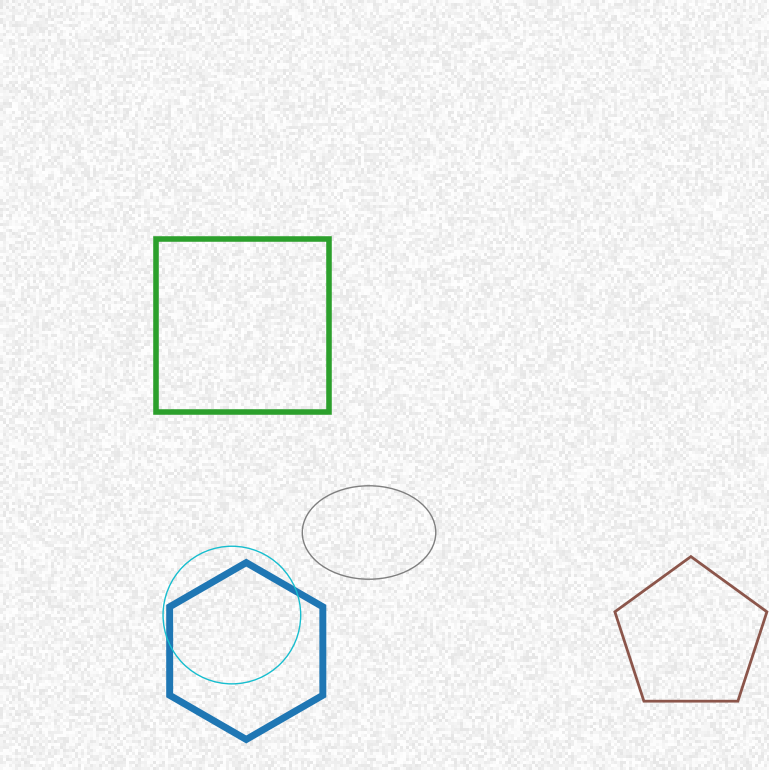[{"shape": "hexagon", "thickness": 2.5, "radius": 0.57, "center": [0.32, 0.154]}, {"shape": "square", "thickness": 2, "radius": 0.56, "center": [0.315, 0.577]}, {"shape": "pentagon", "thickness": 1, "radius": 0.52, "center": [0.897, 0.173]}, {"shape": "oval", "thickness": 0.5, "radius": 0.43, "center": [0.479, 0.308]}, {"shape": "circle", "thickness": 0.5, "radius": 0.45, "center": [0.301, 0.201]}]